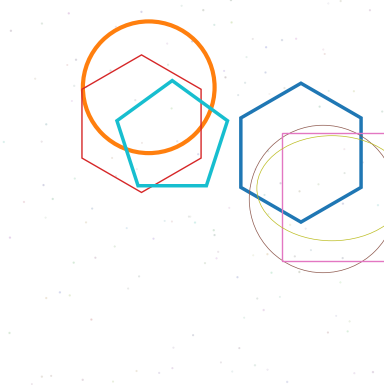[{"shape": "hexagon", "thickness": 2.5, "radius": 0.9, "center": [0.782, 0.603]}, {"shape": "circle", "thickness": 3, "radius": 0.86, "center": [0.386, 0.773]}, {"shape": "hexagon", "thickness": 1, "radius": 0.89, "center": [0.368, 0.679]}, {"shape": "circle", "thickness": 0.5, "radius": 0.96, "center": [0.839, 0.483]}, {"shape": "square", "thickness": 1, "radius": 0.83, "center": [0.897, 0.488]}, {"shape": "oval", "thickness": 0.5, "radius": 0.97, "center": [0.862, 0.511]}, {"shape": "pentagon", "thickness": 2.5, "radius": 0.75, "center": [0.447, 0.64]}]